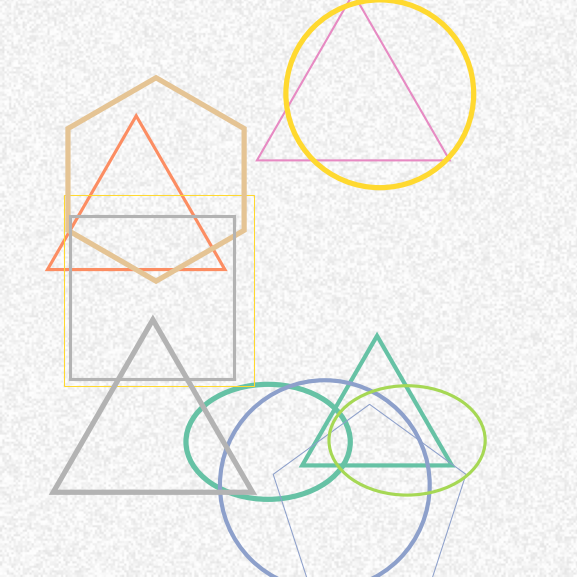[{"shape": "oval", "thickness": 2.5, "radius": 0.71, "center": [0.464, 0.234]}, {"shape": "triangle", "thickness": 2, "radius": 0.75, "center": [0.653, 0.268]}, {"shape": "triangle", "thickness": 1.5, "radius": 0.89, "center": [0.236, 0.621]}, {"shape": "circle", "thickness": 2, "radius": 0.91, "center": [0.562, 0.159]}, {"shape": "pentagon", "thickness": 0.5, "radius": 0.88, "center": [0.64, 0.124]}, {"shape": "triangle", "thickness": 1, "radius": 0.96, "center": [0.612, 0.818]}, {"shape": "oval", "thickness": 1.5, "radius": 0.68, "center": [0.705, 0.237]}, {"shape": "square", "thickness": 0.5, "radius": 0.82, "center": [0.276, 0.496]}, {"shape": "circle", "thickness": 2.5, "radius": 0.81, "center": [0.658, 0.837]}, {"shape": "hexagon", "thickness": 2.5, "radius": 0.88, "center": [0.27, 0.688]}, {"shape": "triangle", "thickness": 2.5, "radius": 1.0, "center": [0.265, 0.246]}, {"shape": "square", "thickness": 1.5, "radius": 0.71, "center": [0.263, 0.484]}]